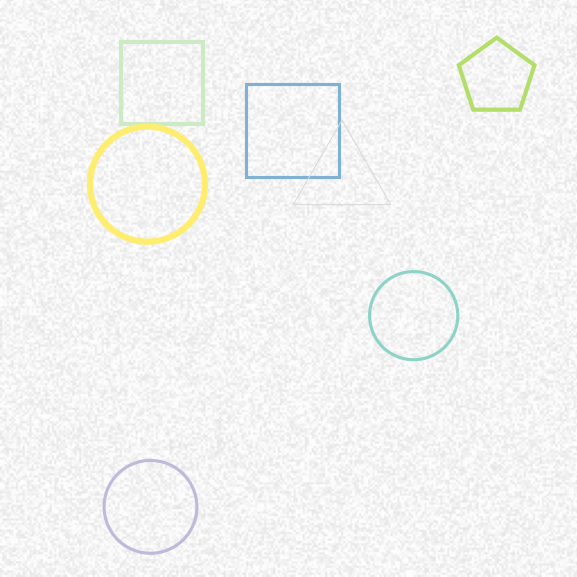[{"shape": "circle", "thickness": 1.5, "radius": 0.38, "center": [0.716, 0.453]}, {"shape": "circle", "thickness": 1.5, "radius": 0.4, "center": [0.261, 0.121]}, {"shape": "square", "thickness": 1.5, "radius": 0.41, "center": [0.507, 0.773]}, {"shape": "pentagon", "thickness": 2, "radius": 0.34, "center": [0.86, 0.865]}, {"shape": "triangle", "thickness": 0.5, "radius": 0.49, "center": [0.592, 0.694]}, {"shape": "square", "thickness": 2, "radius": 0.36, "center": [0.28, 0.855]}, {"shape": "circle", "thickness": 3, "radius": 0.5, "center": [0.255, 0.68]}]